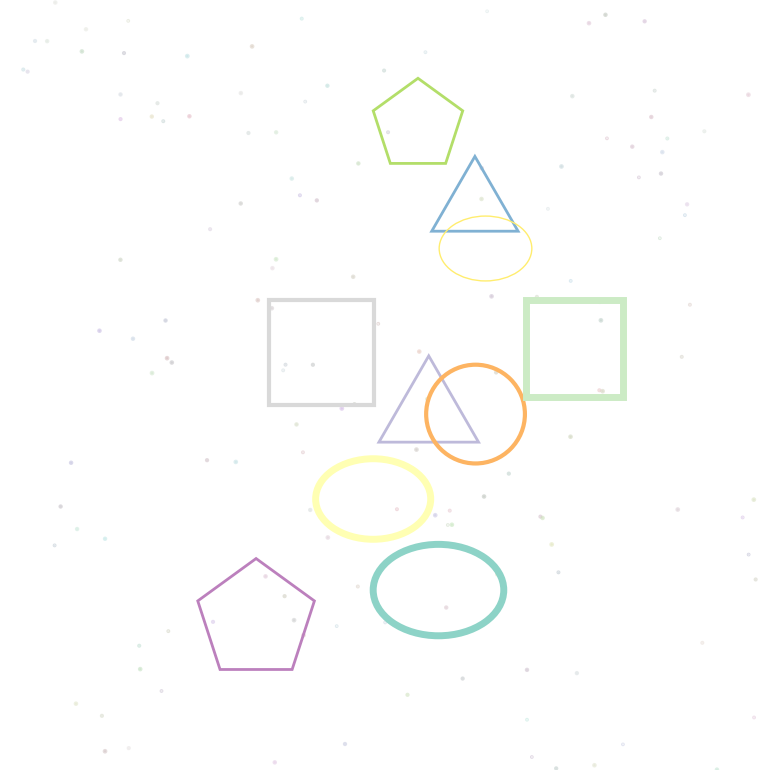[{"shape": "oval", "thickness": 2.5, "radius": 0.42, "center": [0.569, 0.234]}, {"shape": "oval", "thickness": 2.5, "radius": 0.37, "center": [0.485, 0.352]}, {"shape": "triangle", "thickness": 1, "radius": 0.37, "center": [0.557, 0.463]}, {"shape": "triangle", "thickness": 1, "radius": 0.32, "center": [0.617, 0.732]}, {"shape": "circle", "thickness": 1.5, "radius": 0.32, "center": [0.618, 0.462]}, {"shape": "pentagon", "thickness": 1, "radius": 0.31, "center": [0.543, 0.837]}, {"shape": "square", "thickness": 1.5, "radius": 0.34, "center": [0.418, 0.542]}, {"shape": "pentagon", "thickness": 1, "radius": 0.4, "center": [0.333, 0.195]}, {"shape": "square", "thickness": 2.5, "radius": 0.31, "center": [0.746, 0.547]}, {"shape": "oval", "thickness": 0.5, "radius": 0.3, "center": [0.631, 0.677]}]